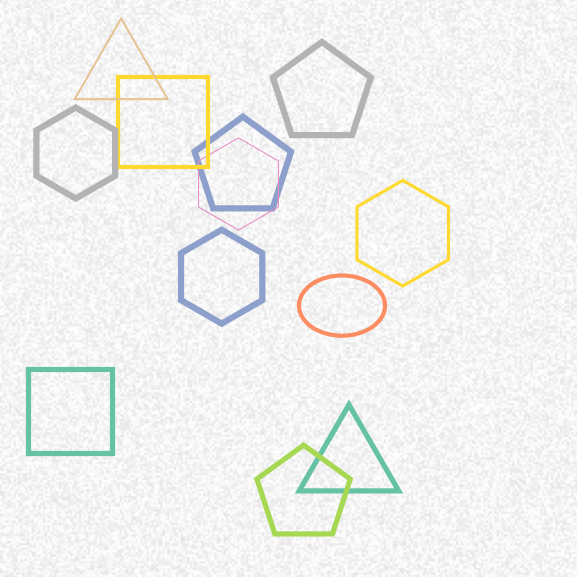[{"shape": "square", "thickness": 2.5, "radius": 0.36, "center": [0.122, 0.287]}, {"shape": "triangle", "thickness": 2.5, "radius": 0.5, "center": [0.604, 0.199]}, {"shape": "oval", "thickness": 2, "radius": 0.37, "center": [0.592, 0.47]}, {"shape": "hexagon", "thickness": 3, "radius": 0.41, "center": [0.384, 0.52]}, {"shape": "pentagon", "thickness": 3, "radius": 0.44, "center": [0.421, 0.709]}, {"shape": "hexagon", "thickness": 0.5, "radius": 0.4, "center": [0.413, 0.681]}, {"shape": "pentagon", "thickness": 2.5, "radius": 0.42, "center": [0.526, 0.143]}, {"shape": "square", "thickness": 2, "radius": 0.39, "center": [0.282, 0.787]}, {"shape": "hexagon", "thickness": 1.5, "radius": 0.46, "center": [0.697, 0.595]}, {"shape": "triangle", "thickness": 1, "radius": 0.47, "center": [0.21, 0.874]}, {"shape": "hexagon", "thickness": 3, "radius": 0.39, "center": [0.131, 0.734]}, {"shape": "pentagon", "thickness": 3, "radius": 0.45, "center": [0.557, 0.837]}]